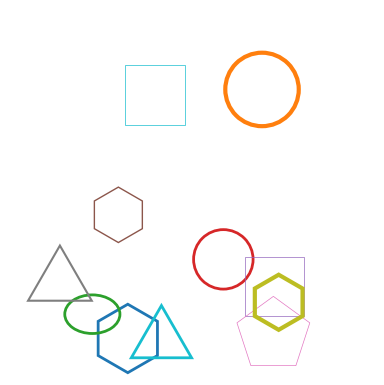[{"shape": "hexagon", "thickness": 2, "radius": 0.44, "center": [0.332, 0.121]}, {"shape": "circle", "thickness": 3, "radius": 0.48, "center": [0.681, 0.768]}, {"shape": "oval", "thickness": 2, "radius": 0.36, "center": [0.24, 0.184]}, {"shape": "circle", "thickness": 2, "radius": 0.39, "center": [0.58, 0.326]}, {"shape": "square", "thickness": 0.5, "radius": 0.38, "center": [0.713, 0.255]}, {"shape": "hexagon", "thickness": 1, "radius": 0.36, "center": [0.307, 0.442]}, {"shape": "pentagon", "thickness": 0.5, "radius": 0.5, "center": [0.71, 0.131]}, {"shape": "triangle", "thickness": 1.5, "radius": 0.48, "center": [0.156, 0.267]}, {"shape": "hexagon", "thickness": 3, "radius": 0.36, "center": [0.724, 0.215]}, {"shape": "square", "thickness": 0.5, "radius": 0.39, "center": [0.403, 0.754]}, {"shape": "triangle", "thickness": 2, "radius": 0.45, "center": [0.419, 0.116]}]